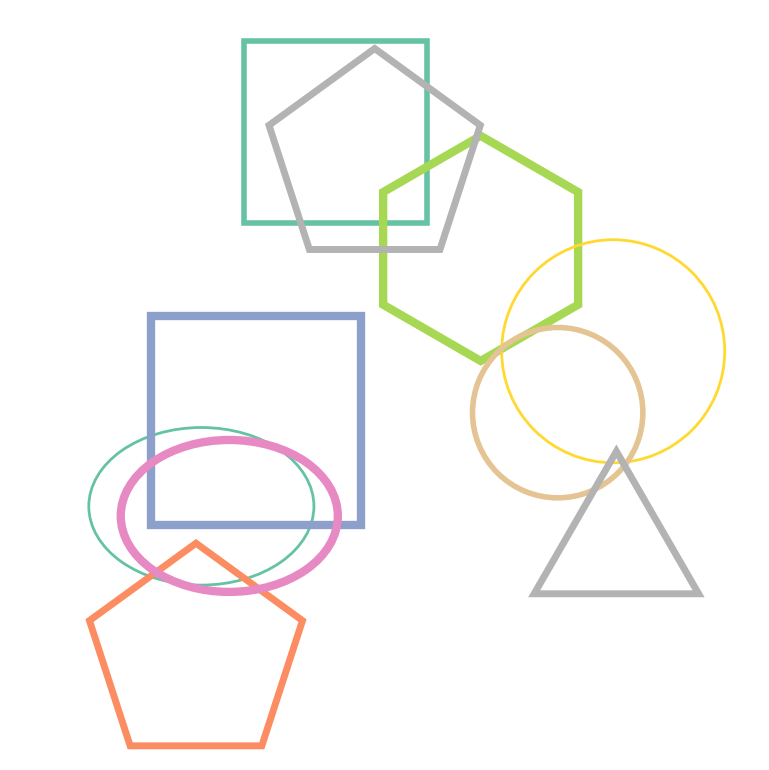[{"shape": "square", "thickness": 2, "radius": 0.59, "center": [0.436, 0.828]}, {"shape": "oval", "thickness": 1, "radius": 0.73, "center": [0.262, 0.342]}, {"shape": "pentagon", "thickness": 2.5, "radius": 0.73, "center": [0.255, 0.149]}, {"shape": "square", "thickness": 3, "radius": 0.68, "center": [0.332, 0.454]}, {"shape": "oval", "thickness": 3, "radius": 0.7, "center": [0.298, 0.33]}, {"shape": "hexagon", "thickness": 3, "radius": 0.73, "center": [0.624, 0.677]}, {"shape": "circle", "thickness": 1, "radius": 0.72, "center": [0.796, 0.544]}, {"shape": "circle", "thickness": 2, "radius": 0.55, "center": [0.724, 0.464]}, {"shape": "pentagon", "thickness": 2.5, "radius": 0.72, "center": [0.487, 0.793]}, {"shape": "triangle", "thickness": 2.5, "radius": 0.62, "center": [0.801, 0.291]}]